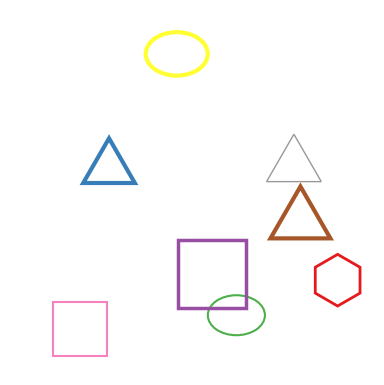[{"shape": "hexagon", "thickness": 2, "radius": 0.34, "center": [0.877, 0.272]}, {"shape": "triangle", "thickness": 3, "radius": 0.39, "center": [0.283, 0.563]}, {"shape": "oval", "thickness": 1.5, "radius": 0.37, "center": [0.614, 0.181]}, {"shape": "square", "thickness": 2.5, "radius": 0.44, "center": [0.551, 0.288]}, {"shape": "oval", "thickness": 3, "radius": 0.4, "center": [0.459, 0.86]}, {"shape": "triangle", "thickness": 3, "radius": 0.45, "center": [0.78, 0.426]}, {"shape": "square", "thickness": 1.5, "radius": 0.35, "center": [0.208, 0.146]}, {"shape": "triangle", "thickness": 1, "radius": 0.41, "center": [0.763, 0.569]}]